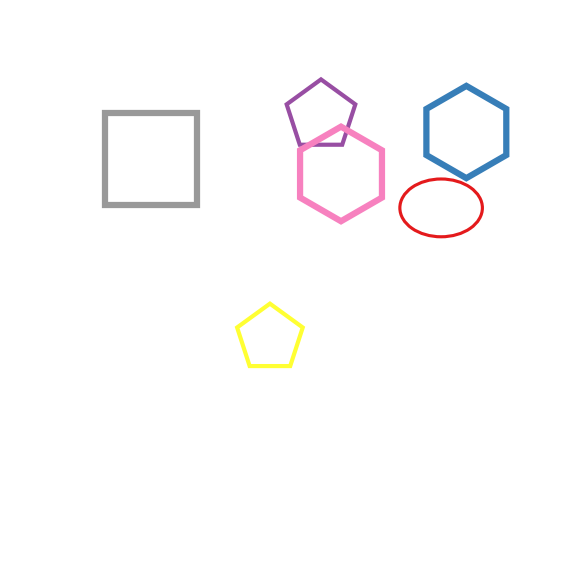[{"shape": "oval", "thickness": 1.5, "radius": 0.36, "center": [0.764, 0.639]}, {"shape": "hexagon", "thickness": 3, "radius": 0.4, "center": [0.808, 0.771]}, {"shape": "pentagon", "thickness": 2, "radius": 0.31, "center": [0.556, 0.799]}, {"shape": "pentagon", "thickness": 2, "radius": 0.3, "center": [0.467, 0.414]}, {"shape": "hexagon", "thickness": 3, "radius": 0.41, "center": [0.591, 0.698]}, {"shape": "square", "thickness": 3, "radius": 0.4, "center": [0.262, 0.723]}]